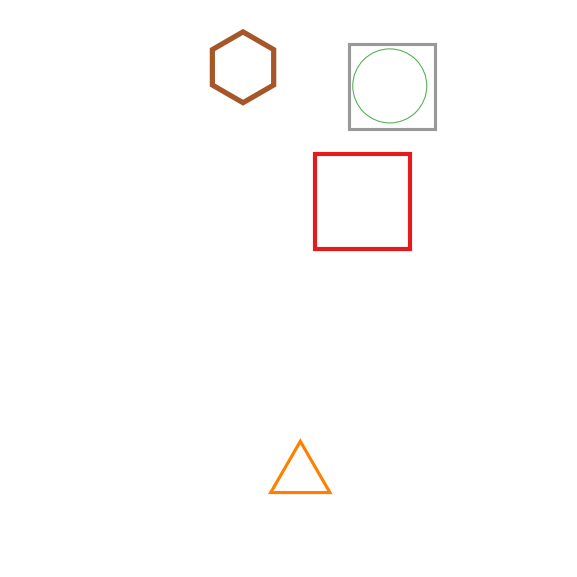[{"shape": "square", "thickness": 2, "radius": 0.41, "center": [0.628, 0.65]}, {"shape": "circle", "thickness": 0.5, "radius": 0.32, "center": [0.675, 0.85]}, {"shape": "triangle", "thickness": 1.5, "radius": 0.3, "center": [0.52, 0.176]}, {"shape": "hexagon", "thickness": 2.5, "radius": 0.31, "center": [0.421, 0.883]}, {"shape": "square", "thickness": 1.5, "radius": 0.37, "center": [0.679, 0.849]}]